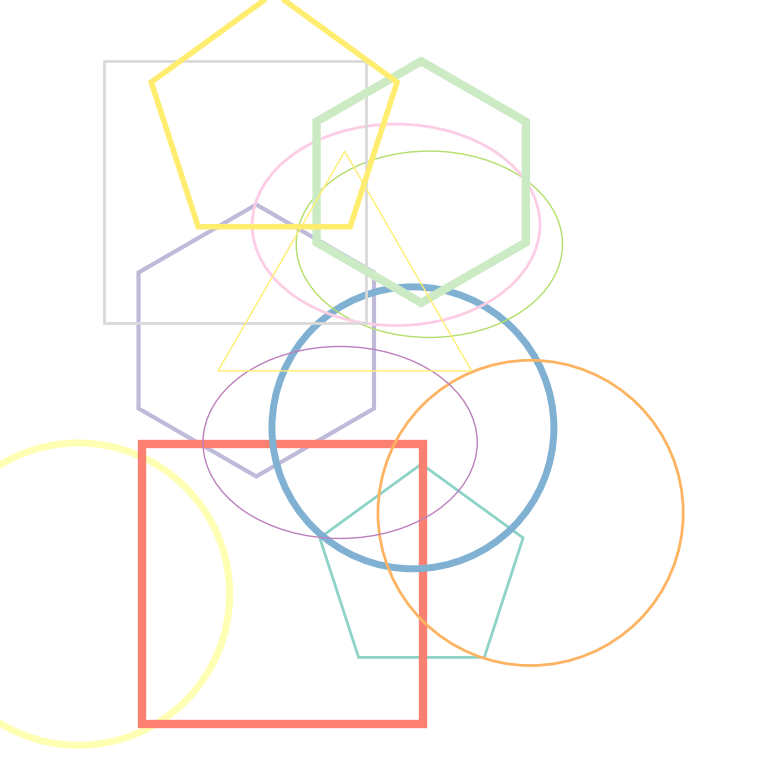[{"shape": "pentagon", "thickness": 1, "radius": 0.69, "center": [0.547, 0.259]}, {"shape": "circle", "thickness": 2.5, "radius": 0.98, "center": [0.102, 0.228]}, {"shape": "hexagon", "thickness": 1.5, "radius": 0.88, "center": [0.333, 0.558]}, {"shape": "square", "thickness": 3, "radius": 0.91, "center": [0.367, 0.242]}, {"shape": "circle", "thickness": 2.5, "radius": 0.92, "center": [0.536, 0.444]}, {"shape": "circle", "thickness": 1, "radius": 0.99, "center": [0.689, 0.334]}, {"shape": "oval", "thickness": 0.5, "radius": 0.86, "center": [0.558, 0.683]}, {"shape": "oval", "thickness": 1, "radius": 0.93, "center": [0.514, 0.708]}, {"shape": "square", "thickness": 1, "radius": 0.85, "center": [0.305, 0.751]}, {"shape": "oval", "thickness": 0.5, "radius": 0.89, "center": [0.442, 0.425]}, {"shape": "hexagon", "thickness": 3, "radius": 0.78, "center": [0.547, 0.764]}, {"shape": "triangle", "thickness": 0.5, "radius": 0.95, "center": [0.448, 0.613]}, {"shape": "pentagon", "thickness": 2, "radius": 0.84, "center": [0.356, 0.841]}]